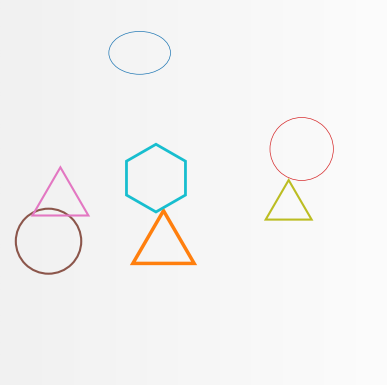[{"shape": "oval", "thickness": 0.5, "radius": 0.4, "center": [0.36, 0.863]}, {"shape": "triangle", "thickness": 2.5, "radius": 0.46, "center": [0.422, 0.361]}, {"shape": "circle", "thickness": 0.5, "radius": 0.41, "center": [0.779, 0.613]}, {"shape": "circle", "thickness": 1.5, "radius": 0.42, "center": [0.125, 0.374]}, {"shape": "triangle", "thickness": 1.5, "radius": 0.42, "center": [0.156, 0.482]}, {"shape": "triangle", "thickness": 1.5, "radius": 0.34, "center": [0.745, 0.464]}, {"shape": "hexagon", "thickness": 2, "radius": 0.44, "center": [0.402, 0.537]}]